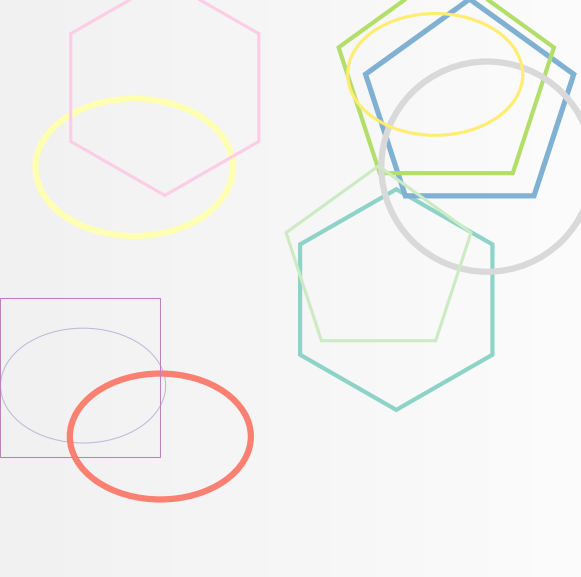[{"shape": "hexagon", "thickness": 2, "radius": 0.96, "center": [0.682, 0.48]}, {"shape": "oval", "thickness": 3, "radius": 0.85, "center": [0.231, 0.709]}, {"shape": "oval", "thickness": 0.5, "radius": 0.71, "center": [0.143, 0.331]}, {"shape": "oval", "thickness": 3, "radius": 0.78, "center": [0.276, 0.243]}, {"shape": "pentagon", "thickness": 2.5, "radius": 0.94, "center": [0.808, 0.812]}, {"shape": "pentagon", "thickness": 2, "radius": 0.97, "center": [0.768, 0.857]}, {"shape": "hexagon", "thickness": 1.5, "radius": 0.93, "center": [0.283, 0.847]}, {"shape": "circle", "thickness": 3, "radius": 0.91, "center": [0.838, 0.711]}, {"shape": "square", "thickness": 0.5, "radius": 0.69, "center": [0.138, 0.346]}, {"shape": "pentagon", "thickness": 1.5, "radius": 0.84, "center": [0.651, 0.545]}, {"shape": "oval", "thickness": 1.5, "radius": 0.75, "center": [0.749, 0.87]}]